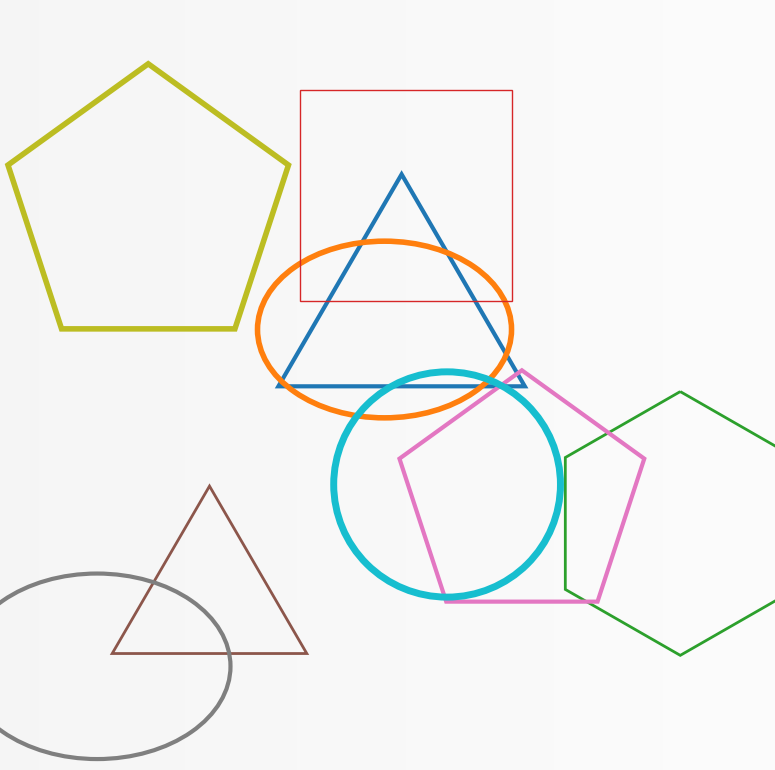[{"shape": "triangle", "thickness": 1.5, "radius": 0.92, "center": [0.518, 0.59]}, {"shape": "oval", "thickness": 2, "radius": 0.82, "center": [0.496, 0.572]}, {"shape": "hexagon", "thickness": 1, "radius": 0.86, "center": [0.878, 0.32]}, {"shape": "square", "thickness": 0.5, "radius": 0.68, "center": [0.523, 0.746]}, {"shape": "triangle", "thickness": 1, "radius": 0.72, "center": [0.27, 0.224]}, {"shape": "pentagon", "thickness": 1.5, "radius": 0.83, "center": [0.673, 0.353]}, {"shape": "oval", "thickness": 1.5, "radius": 0.86, "center": [0.125, 0.135]}, {"shape": "pentagon", "thickness": 2, "radius": 0.95, "center": [0.191, 0.727]}, {"shape": "circle", "thickness": 2.5, "radius": 0.73, "center": [0.577, 0.371]}]